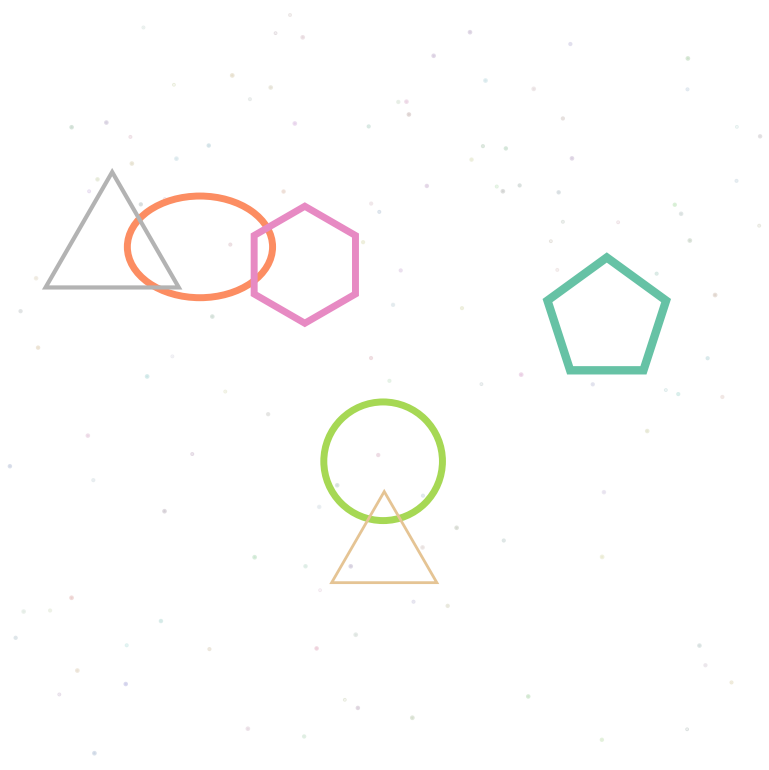[{"shape": "pentagon", "thickness": 3, "radius": 0.41, "center": [0.788, 0.585]}, {"shape": "oval", "thickness": 2.5, "radius": 0.47, "center": [0.26, 0.679]}, {"shape": "hexagon", "thickness": 2.5, "radius": 0.38, "center": [0.396, 0.656]}, {"shape": "circle", "thickness": 2.5, "radius": 0.39, "center": [0.498, 0.401]}, {"shape": "triangle", "thickness": 1, "radius": 0.39, "center": [0.499, 0.283]}, {"shape": "triangle", "thickness": 1.5, "radius": 0.5, "center": [0.146, 0.677]}]